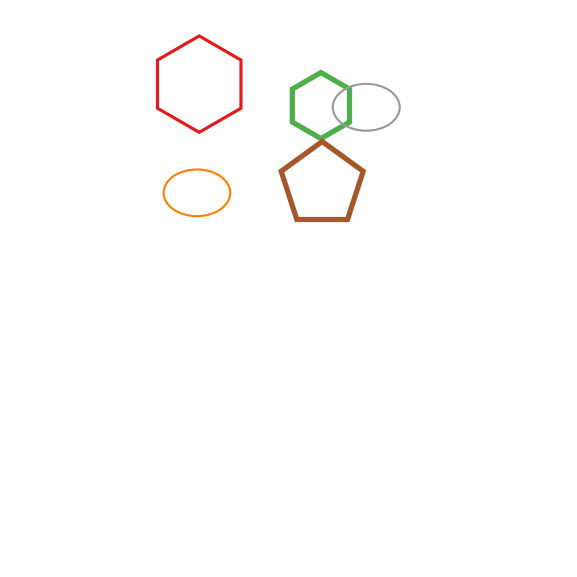[{"shape": "hexagon", "thickness": 1.5, "radius": 0.42, "center": [0.345, 0.853]}, {"shape": "hexagon", "thickness": 2.5, "radius": 0.29, "center": [0.556, 0.816]}, {"shape": "oval", "thickness": 1, "radius": 0.29, "center": [0.341, 0.665]}, {"shape": "pentagon", "thickness": 2.5, "radius": 0.37, "center": [0.558, 0.679]}, {"shape": "oval", "thickness": 1, "radius": 0.29, "center": [0.634, 0.813]}]